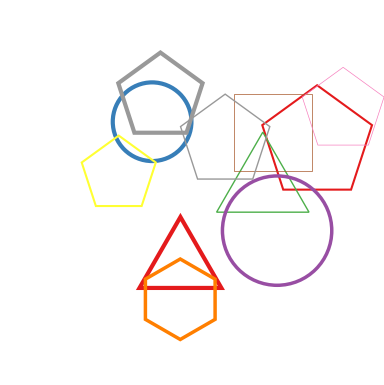[{"shape": "pentagon", "thickness": 1.5, "radius": 0.75, "center": [0.824, 0.629]}, {"shape": "triangle", "thickness": 3, "radius": 0.61, "center": [0.469, 0.313]}, {"shape": "circle", "thickness": 3, "radius": 0.51, "center": [0.395, 0.684]}, {"shape": "triangle", "thickness": 1, "radius": 0.69, "center": [0.683, 0.518]}, {"shape": "circle", "thickness": 2.5, "radius": 0.71, "center": [0.72, 0.401]}, {"shape": "hexagon", "thickness": 2.5, "radius": 0.52, "center": [0.468, 0.223]}, {"shape": "pentagon", "thickness": 1.5, "radius": 0.51, "center": [0.308, 0.547]}, {"shape": "square", "thickness": 0.5, "radius": 0.5, "center": [0.709, 0.655]}, {"shape": "pentagon", "thickness": 0.5, "radius": 0.56, "center": [0.891, 0.713]}, {"shape": "pentagon", "thickness": 1, "radius": 0.61, "center": [0.585, 0.634]}, {"shape": "pentagon", "thickness": 3, "radius": 0.58, "center": [0.417, 0.748]}]